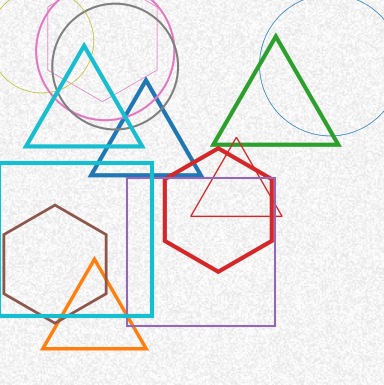[{"shape": "triangle", "thickness": 3, "radius": 0.82, "center": [0.379, 0.627]}, {"shape": "circle", "thickness": 0.5, "radius": 0.92, "center": [0.858, 0.831]}, {"shape": "triangle", "thickness": 2.5, "radius": 0.77, "center": [0.245, 0.172]}, {"shape": "triangle", "thickness": 3, "radius": 0.94, "center": [0.716, 0.718]}, {"shape": "triangle", "thickness": 1, "radius": 0.68, "center": [0.614, 0.506]}, {"shape": "hexagon", "thickness": 3, "radius": 0.8, "center": [0.567, 0.454]}, {"shape": "square", "thickness": 1.5, "radius": 0.96, "center": [0.523, 0.346]}, {"shape": "hexagon", "thickness": 2, "radius": 0.77, "center": [0.143, 0.314]}, {"shape": "hexagon", "thickness": 0.5, "radius": 0.82, "center": [0.266, 0.9]}, {"shape": "circle", "thickness": 1.5, "radius": 0.9, "center": [0.273, 0.867]}, {"shape": "circle", "thickness": 1.5, "radius": 0.82, "center": [0.299, 0.827]}, {"shape": "circle", "thickness": 0.5, "radius": 0.68, "center": [0.108, 0.894]}, {"shape": "triangle", "thickness": 3, "radius": 0.87, "center": [0.218, 0.707]}, {"shape": "square", "thickness": 3, "radius": 0.99, "center": [0.197, 0.378]}]